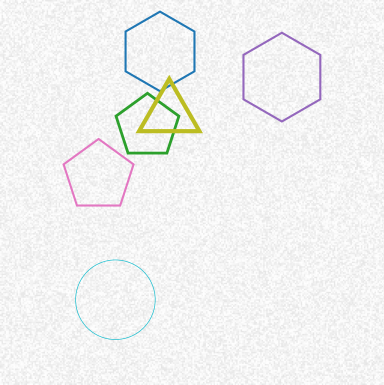[{"shape": "hexagon", "thickness": 1.5, "radius": 0.52, "center": [0.416, 0.866]}, {"shape": "pentagon", "thickness": 2, "radius": 0.43, "center": [0.383, 0.672]}, {"shape": "hexagon", "thickness": 1.5, "radius": 0.58, "center": [0.732, 0.8]}, {"shape": "pentagon", "thickness": 1.5, "radius": 0.48, "center": [0.256, 0.543]}, {"shape": "triangle", "thickness": 3, "radius": 0.45, "center": [0.44, 0.705]}, {"shape": "circle", "thickness": 0.5, "radius": 0.52, "center": [0.3, 0.221]}]